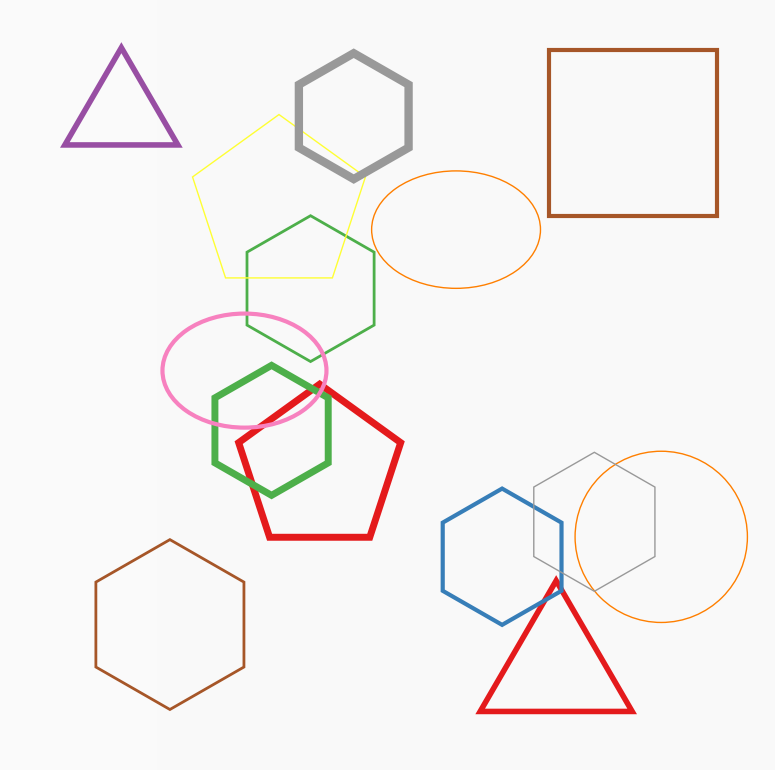[{"shape": "triangle", "thickness": 2, "radius": 0.57, "center": [0.718, 0.133]}, {"shape": "pentagon", "thickness": 2.5, "radius": 0.55, "center": [0.412, 0.391]}, {"shape": "hexagon", "thickness": 1.5, "radius": 0.44, "center": [0.648, 0.277]}, {"shape": "hexagon", "thickness": 1, "radius": 0.47, "center": [0.401, 0.625]}, {"shape": "hexagon", "thickness": 2.5, "radius": 0.42, "center": [0.35, 0.441]}, {"shape": "triangle", "thickness": 2, "radius": 0.42, "center": [0.157, 0.854]}, {"shape": "oval", "thickness": 0.5, "radius": 0.54, "center": [0.588, 0.702]}, {"shape": "circle", "thickness": 0.5, "radius": 0.56, "center": [0.853, 0.303]}, {"shape": "pentagon", "thickness": 0.5, "radius": 0.59, "center": [0.36, 0.734]}, {"shape": "square", "thickness": 1.5, "radius": 0.54, "center": [0.817, 0.827]}, {"shape": "hexagon", "thickness": 1, "radius": 0.55, "center": [0.219, 0.189]}, {"shape": "oval", "thickness": 1.5, "radius": 0.53, "center": [0.315, 0.519]}, {"shape": "hexagon", "thickness": 0.5, "radius": 0.45, "center": [0.767, 0.322]}, {"shape": "hexagon", "thickness": 3, "radius": 0.41, "center": [0.456, 0.849]}]